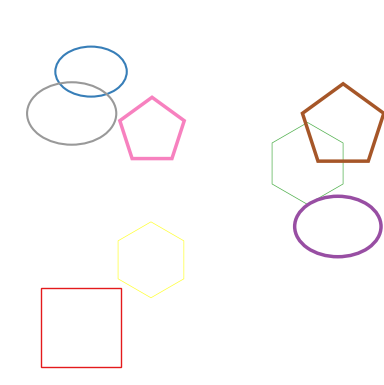[{"shape": "square", "thickness": 1, "radius": 0.52, "center": [0.21, 0.15]}, {"shape": "oval", "thickness": 1.5, "radius": 0.46, "center": [0.237, 0.814]}, {"shape": "hexagon", "thickness": 0.5, "radius": 0.53, "center": [0.799, 0.575]}, {"shape": "oval", "thickness": 2.5, "radius": 0.56, "center": [0.878, 0.412]}, {"shape": "hexagon", "thickness": 0.5, "radius": 0.49, "center": [0.392, 0.325]}, {"shape": "pentagon", "thickness": 2.5, "radius": 0.56, "center": [0.891, 0.671]}, {"shape": "pentagon", "thickness": 2.5, "radius": 0.44, "center": [0.395, 0.659]}, {"shape": "oval", "thickness": 1.5, "radius": 0.58, "center": [0.186, 0.705]}]